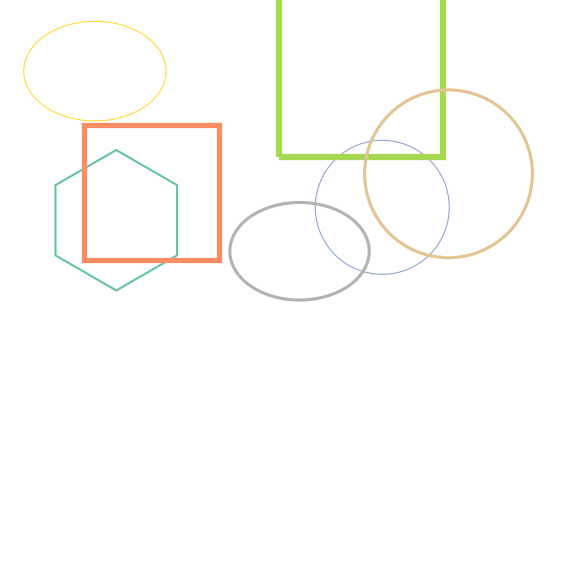[{"shape": "hexagon", "thickness": 1, "radius": 0.61, "center": [0.201, 0.618]}, {"shape": "square", "thickness": 2.5, "radius": 0.58, "center": [0.263, 0.666]}, {"shape": "circle", "thickness": 0.5, "radius": 0.58, "center": [0.662, 0.64]}, {"shape": "square", "thickness": 3, "radius": 0.71, "center": [0.625, 0.868]}, {"shape": "oval", "thickness": 0.5, "radius": 0.62, "center": [0.164, 0.876]}, {"shape": "circle", "thickness": 1.5, "radius": 0.73, "center": [0.777, 0.698]}, {"shape": "oval", "thickness": 1.5, "radius": 0.6, "center": [0.519, 0.564]}]